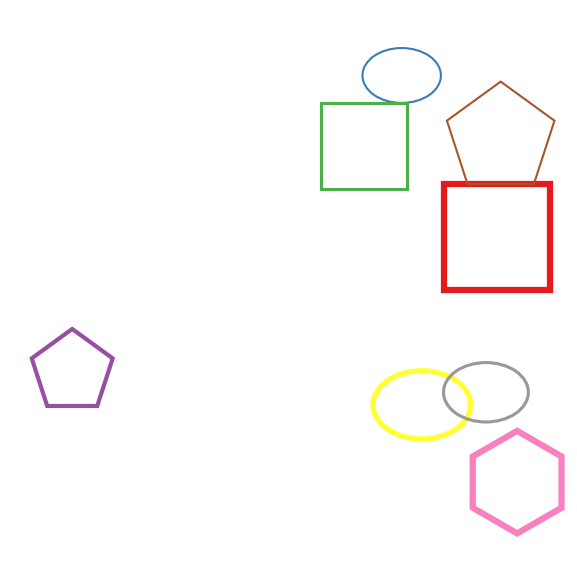[{"shape": "square", "thickness": 3, "radius": 0.46, "center": [0.861, 0.588]}, {"shape": "oval", "thickness": 1, "radius": 0.34, "center": [0.696, 0.868]}, {"shape": "square", "thickness": 1.5, "radius": 0.37, "center": [0.63, 0.746]}, {"shape": "pentagon", "thickness": 2, "radius": 0.37, "center": [0.125, 0.356]}, {"shape": "oval", "thickness": 2.5, "radius": 0.42, "center": [0.73, 0.298]}, {"shape": "pentagon", "thickness": 1, "radius": 0.49, "center": [0.867, 0.76]}, {"shape": "hexagon", "thickness": 3, "radius": 0.44, "center": [0.896, 0.164]}, {"shape": "oval", "thickness": 1.5, "radius": 0.37, "center": [0.841, 0.32]}]